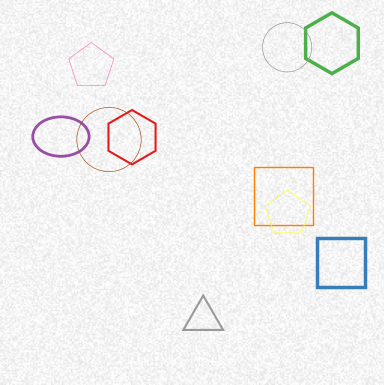[{"shape": "hexagon", "thickness": 1.5, "radius": 0.35, "center": [0.343, 0.644]}, {"shape": "square", "thickness": 2.5, "radius": 0.31, "center": [0.886, 0.318]}, {"shape": "hexagon", "thickness": 2.5, "radius": 0.39, "center": [0.862, 0.888]}, {"shape": "oval", "thickness": 2, "radius": 0.37, "center": [0.158, 0.645]}, {"shape": "square", "thickness": 1, "radius": 0.38, "center": [0.736, 0.491]}, {"shape": "pentagon", "thickness": 0.5, "radius": 0.31, "center": [0.747, 0.445]}, {"shape": "circle", "thickness": 0.5, "radius": 0.42, "center": [0.283, 0.638]}, {"shape": "pentagon", "thickness": 0.5, "radius": 0.31, "center": [0.237, 0.828]}, {"shape": "circle", "thickness": 0.5, "radius": 0.32, "center": [0.746, 0.877]}, {"shape": "triangle", "thickness": 1.5, "radius": 0.3, "center": [0.528, 0.173]}]